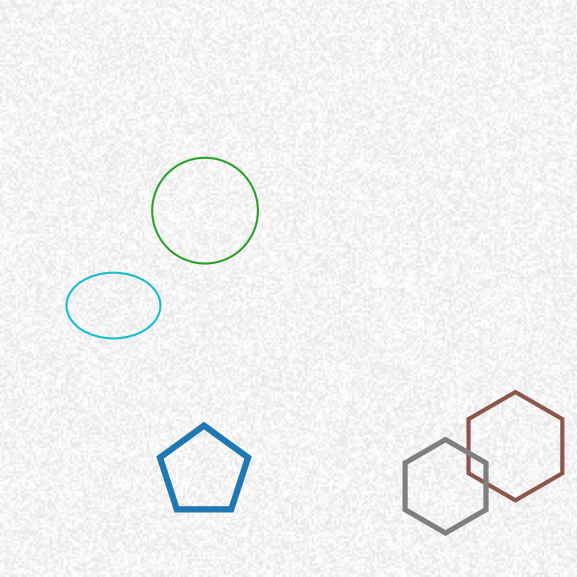[{"shape": "pentagon", "thickness": 3, "radius": 0.4, "center": [0.353, 0.182]}, {"shape": "circle", "thickness": 1, "radius": 0.46, "center": [0.355, 0.634]}, {"shape": "hexagon", "thickness": 2, "radius": 0.47, "center": [0.893, 0.227]}, {"shape": "hexagon", "thickness": 2.5, "radius": 0.4, "center": [0.772, 0.157]}, {"shape": "oval", "thickness": 1, "radius": 0.41, "center": [0.196, 0.47]}]